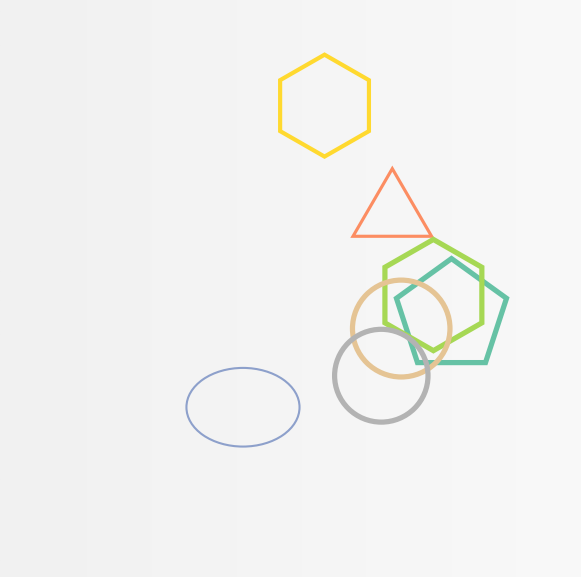[{"shape": "pentagon", "thickness": 2.5, "radius": 0.5, "center": [0.777, 0.452]}, {"shape": "triangle", "thickness": 1.5, "radius": 0.39, "center": [0.675, 0.629]}, {"shape": "oval", "thickness": 1, "radius": 0.49, "center": [0.418, 0.294]}, {"shape": "hexagon", "thickness": 2.5, "radius": 0.48, "center": [0.746, 0.488]}, {"shape": "hexagon", "thickness": 2, "radius": 0.44, "center": [0.558, 0.816]}, {"shape": "circle", "thickness": 2.5, "radius": 0.42, "center": [0.69, 0.43]}, {"shape": "circle", "thickness": 2.5, "radius": 0.4, "center": [0.656, 0.349]}]